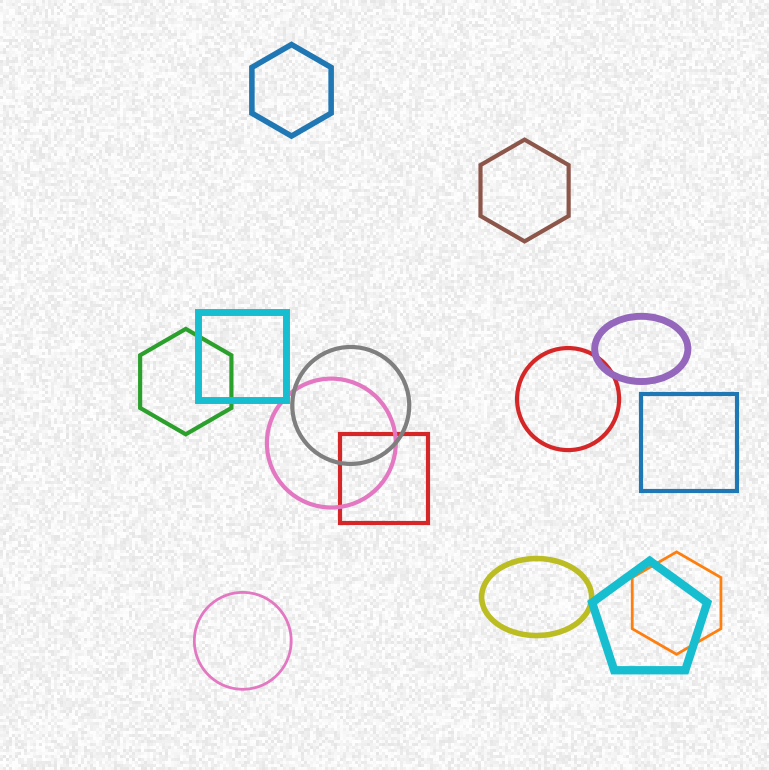[{"shape": "square", "thickness": 1.5, "radius": 0.31, "center": [0.894, 0.425]}, {"shape": "hexagon", "thickness": 2, "radius": 0.3, "center": [0.379, 0.883]}, {"shape": "hexagon", "thickness": 1, "radius": 0.33, "center": [0.879, 0.217]}, {"shape": "hexagon", "thickness": 1.5, "radius": 0.34, "center": [0.241, 0.504]}, {"shape": "circle", "thickness": 1.5, "radius": 0.33, "center": [0.738, 0.482]}, {"shape": "square", "thickness": 1.5, "radius": 0.29, "center": [0.499, 0.379]}, {"shape": "oval", "thickness": 2.5, "radius": 0.3, "center": [0.833, 0.547]}, {"shape": "hexagon", "thickness": 1.5, "radius": 0.33, "center": [0.681, 0.753]}, {"shape": "circle", "thickness": 1, "radius": 0.31, "center": [0.315, 0.168]}, {"shape": "circle", "thickness": 1.5, "radius": 0.42, "center": [0.43, 0.425]}, {"shape": "circle", "thickness": 1.5, "radius": 0.38, "center": [0.456, 0.473]}, {"shape": "oval", "thickness": 2, "radius": 0.36, "center": [0.697, 0.225]}, {"shape": "square", "thickness": 2.5, "radius": 0.29, "center": [0.314, 0.538]}, {"shape": "pentagon", "thickness": 3, "radius": 0.39, "center": [0.844, 0.193]}]